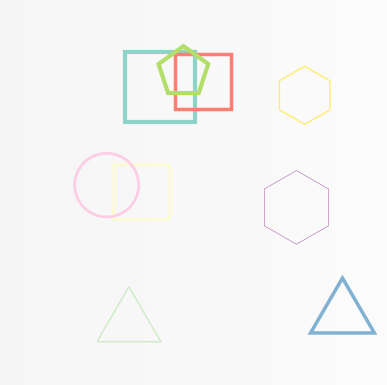[{"shape": "square", "thickness": 3, "radius": 0.45, "center": [0.413, 0.773]}, {"shape": "square", "thickness": 1, "radius": 0.36, "center": [0.363, 0.502]}, {"shape": "square", "thickness": 2.5, "radius": 0.36, "center": [0.524, 0.788]}, {"shape": "triangle", "thickness": 2.5, "radius": 0.48, "center": [0.884, 0.183]}, {"shape": "pentagon", "thickness": 3, "radius": 0.34, "center": [0.473, 0.813]}, {"shape": "circle", "thickness": 2, "radius": 0.41, "center": [0.275, 0.519]}, {"shape": "hexagon", "thickness": 0.5, "radius": 0.48, "center": [0.765, 0.461]}, {"shape": "triangle", "thickness": 1, "radius": 0.48, "center": [0.333, 0.16]}, {"shape": "hexagon", "thickness": 1, "radius": 0.38, "center": [0.786, 0.752]}]